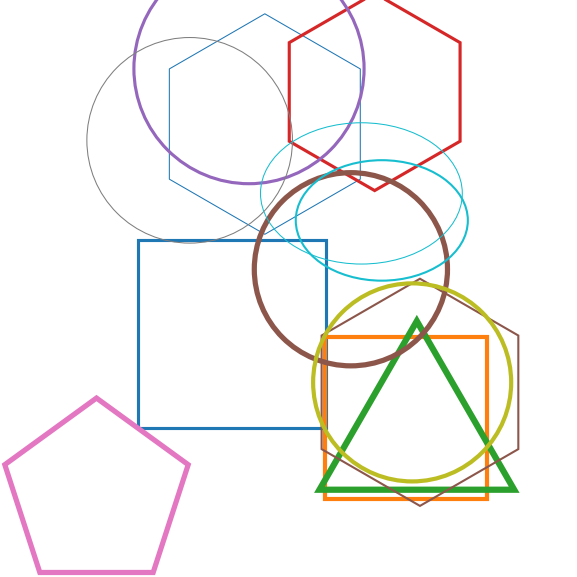[{"shape": "hexagon", "thickness": 0.5, "radius": 0.95, "center": [0.459, 0.784]}, {"shape": "square", "thickness": 1.5, "radius": 0.81, "center": [0.401, 0.421]}, {"shape": "square", "thickness": 2, "radius": 0.7, "center": [0.703, 0.275]}, {"shape": "triangle", "thickness": 3, "radius": 0.97, "center": [0.722, 0.248]}, {"shape": "hexagon", "thickness": 1.5, "radius": 0.85, "center": [0.649, 0.84]}, {"shape": "circle", "thickness": 1.5, "radius": 1.0, "center": [0.431, 0.88]}, {"shape": "circle", "thickness": 2.5, "radius": 0.84, "center": [0.608, 0.533]}, {"shape": "hexagon", "thickness": 1, "radius": 0.98, "center": [0.727, 0.32]}, {"shape": "pentagon", "thickness": 2.5, "radius": 0.83, "center": [0.167, 0.143]}, {"shape": "circle", "thickness": 0.5, "radius": 0.89, "center": [0.328, 0.756]}, {"shape": "circle", "thickness": 2, "radius": 0.86, "center": [0.714, 0.337]}, {"shape": "oval", "thickness": 0.5, "radius": 0.87, "center": [0.626, 0.664]}, {"shape": "oval", "thickness": 1, "radius": 0.74, "center": [0.661, 0.617]}]